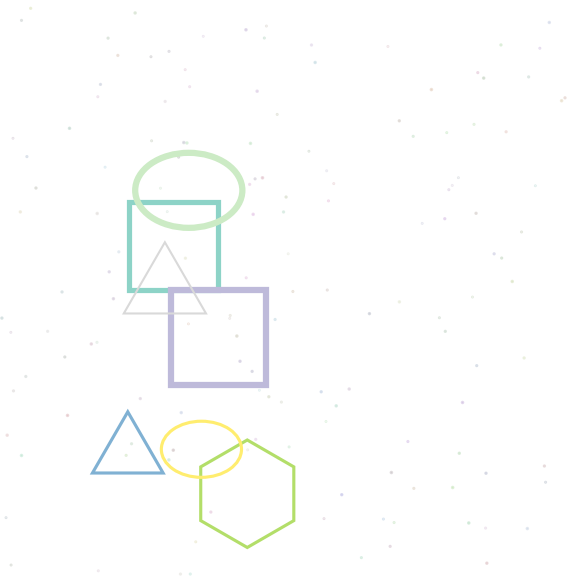[{"shape": "square", "thickness": 2.5, "radius": 0.38, "center": [0.3, 0.573]}, {"shape": "square", "thickness": 3, "radius": 0.41, "center": [0.379, 0.414]}, {"shape": "triangle", "thickness": 1.5, "radius": 0.35, "center": [0.221, 0.215]}, {"shape": "hexagon", "thickness": 1.5, "radius": 0.47, "center": [0.428, 0.144]}, {"shape": "triangle", "thickness": 1, "radius": 0.41, "center": [0.286, 0.497]}, {"shape": "oval", "thickness": 3, "radius": 0.46, "center": [0.327, 0.67]}, {"shape": "oval", "thickness": 1.5, "radius": 0.35, "center": [0.349, 0.221]}]